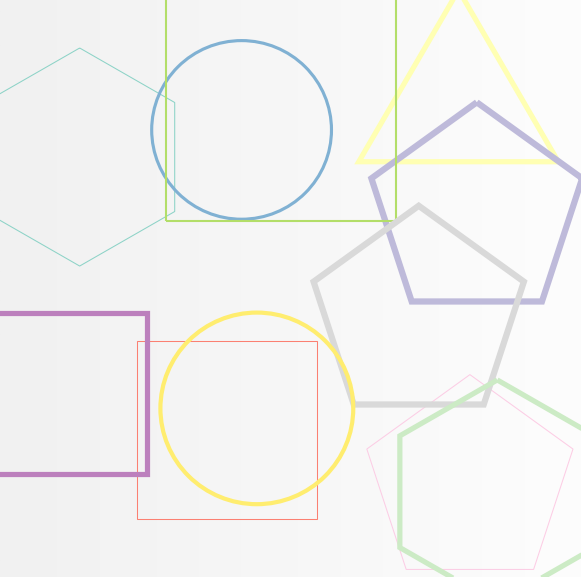[{"shape": "hexagon", "thickness": 0.5, "radius": 0.94, "center": [0.137, 0.727]}, {"shape": "triangle", "thickness": 2.5, "radius": 0.99, "center": [0.789, 0.818]}, {"shape": "pentagon", "thickness": 3, "radius": 0.95, "center": [0.82, 0.631]}, {"shape": "square", "thickness": 0.5, "radius": 0.77, "center": [0.391, 0.255]}, {"shape": "circle", "thickness": 1.5, "radius": 0.77, "center": [0.416, 0.774]}, {"shape": "square", "thickness": 1, "radius": 0.99, "center": [0.484, 0.815]}, {"shape": "pentagon", "thickness": 0.5, "radius": 0.93, "center": [0.808, 0.164]}, {"shape": "pentagon", "thickness": 3, "radius": 0.95, "center": [0.72, 0.453]}, {"shape": "square", "thickness": 2.5, "radius": 0.7, "center": [0.114, 0.318]}, {"shape": "hexagon", "thickness": 2.5, "radius": 0.97, "center": [0.856, 0.148]}, {"shape": "circle", "thickness": 2, "radius": 0.83, "center": [0.442, 0.292]}]